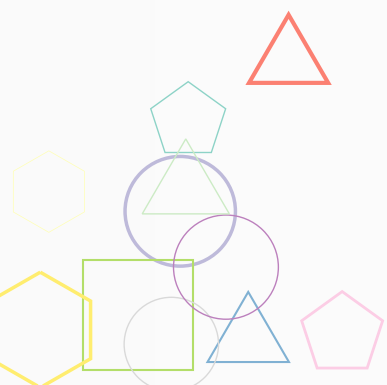[{"shape": "pentagon", "thickness": 1, "radius": 0.51, "center": [0.486, 0.686]}, {"shape": "hexagon", "thickness": 0.5, "radius": 0.53, "center": [0.126, 0.502]}, {"shape": "circle", "thickness": 2.5, "radius": 0.71, "center": [0.465, 0.451]}, {"shape": "triangle", "thickness": 3, "radius": 0.59, "center": [0.745, 0.844]}, {"shape": "triangle", "thickness": 1.5, "radius": 0.61, "center": [0.641, 0.12]}, {"shape": "square", "thickness": 1.5, "radius": 0.71, "center": [0.357, 0.182]}, {"shape": "pentagon", "thickness": 2, "radius": 0.55, "center": [0.883, 0.133]}, {"shape": "circle", "thickness": 1, "radius": 0.61, "center": [0.442, 0.106]}, {"shape": "circle", "thickness": 1, "radius": 0.68, "center": [0.583, 0.306]}, {"shape": "triangle", "thickness": 1, "radius": 0.65, "center": [0.479, 0.509]}, {"shape": "hexagon", "thickness": 2.5, "radius": 0.75, "center": [0.104, 0.143]}]